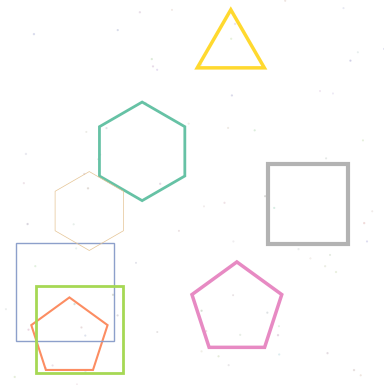[{"shape": "hexagon", "thickness": 2, "radius": 0.64, "center": [0.369, 0.607]}, {"shape": "pentagon", "thickness": 1.5, "radius": 0.52, "center": [0.18, 0.123]}, {"shape": "square", "thickness": 1, "radius": 0.64, "center": [0.168, 0.242]}, {"shape": "pentagon", "thickness": 2.5, "radius": 0.61, "center": [0.615, 0.197]}, {"shape": "square", "thickness": 2, "radius": 0.56, "center": [0.206, 0.144]}, {"shape": "triangle", "thickness": 2.5, "radius": 0.5, "center": [0.599, 0.874]}, {"shape": "hexagon", "thickness": 0.5, "radius": 0.51, "center": [0.232, 0.452]}, {"shape": "square", "thickness": 3, "radius": 0.51, "center": [0.8, 0.47]}]